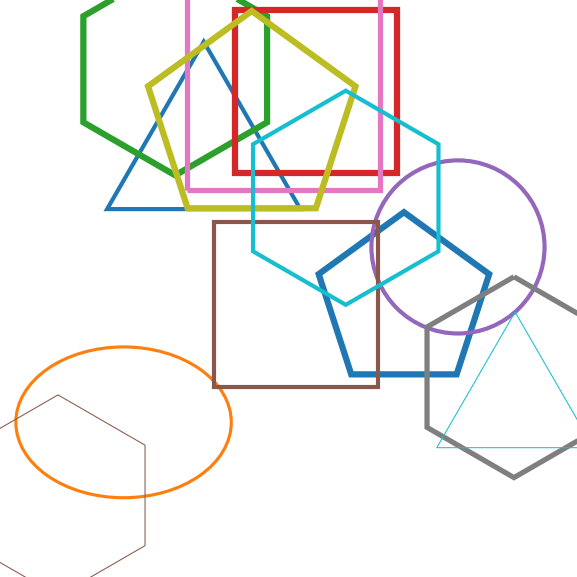[{"shape": "pentagon", "thickness": 3, "radius": 0.78, "center": [0.699, 0.476]}, {"shape": "triangle", "thickness": 2, "radius": 0.97, "center": [0.353, 0.734]}, {"shape": "oval", "thickness": 1.5, "radius": 0.93, "center": [0.214, 0.268]}, {"shape": "hexagon", "thickness": 3, "radius": 0.92, "center": [0.303, 0.879]}, {"shape": "square", "thickness": 3, "radius": 0.7, "center": [0.547, 0.841]}, {"shape": "circle", "thickness": 2, "radius": 0.75, "center": [0.793, 0.572]}, {"shape": "hexagon", "thickness": 0.5, "radius": 0.87, "center": [0.1, 0.141]}, {"shape": "square", "thickness": 2, "radius": 0.71, "center": [0.513, 0.472]}, {"shape": "square", "thickness": 2.5, "radius": 0.84, "center": [0.491, 0.837]}, {"shape": "hexagon", "thickness": 2.5, "radius": 0.87, "center": [0.89, 0.346]}, {"shape": "pentagon", "thickness": 3, "radius": 0.94, "center": [0.436, 0.791]}, {"shape": "triangle", "thickness": 0.5, "radius": 0.78, "center": [0.892, 0.302]}, {"shape": "hexagon", "thickness": 2, "radius": 0.93, "center": [0.599, 0.657]}]